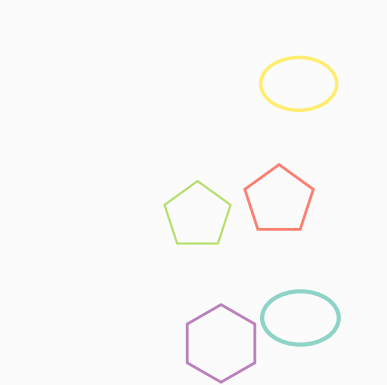[{"shape": "oval", "thickness": 3, "radius": 0.49, "center": [0.775, 0.174]}, {"shape": "pentagon", "thickness": 2, "radius": 0.46, "center": [0.72, 0.48]}, {"shape": "pentagon", "thickness": 1.5, "radius": 0.45, "center": [0.51, 0.44]}, {"shape": "hexagon", "thickness": 2, "radius": 0.5, "center": [0.57, 0.108]}, {"shape": "oval", "thickness": 2.5, "radius": 0.49, "center": [0.771, 0.782]}]